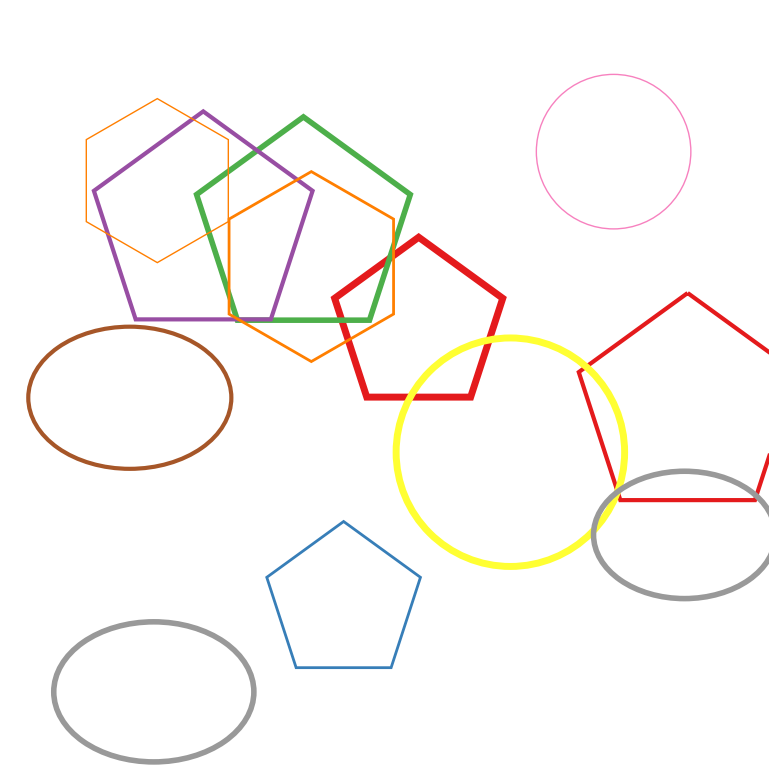[{"shape": "pentagon", "thickness": 2.5, "radius": 0.57, "center": [0.544, 0.577]}, {"shape": "pentagon", "thickness": 1.5, "radius": 0.74, "center": [0.893, 0.471]}, {"shape": "pentagon", "thickness": 1, "radius": 0.52, "center": [0.446, 0.218]}, {"shape": "pentagon", "thickness": 2, "radius": 0.73, "center": [0.394, 0.702]}, {"shape": "pentagon", "thickness": 1.5, "radius": 0.75, "center": [0.264, 0.706]}, {"shape": "hexagon", "thickness": 1, "radius": 0.62, "center": [0.404, 0.654]}, {"shape": "hexagon", "thickness": 0.5, "radius": 0.53, "center": [0.204, 0.765]}, {"shape": "circle", "thickness": 2.5, "radius": 0.74, "center": [0.663, 0.413]}, {"shape": "oval", "thickness": 1.5, "radius": 0.66, "center": [0.169, 0.483]}, {"shape": "circle", "thickness": 0.5, "radius": 0.5, "center": [0.797, 0.803]}, {"shape": "oval", "thickness": 2, "radius": 0.59, "center": [0.889, 0.305]}, {"shape": "oval", "thickness": 2, "radius": 0.65, "center": [0.2, 0.101]}]